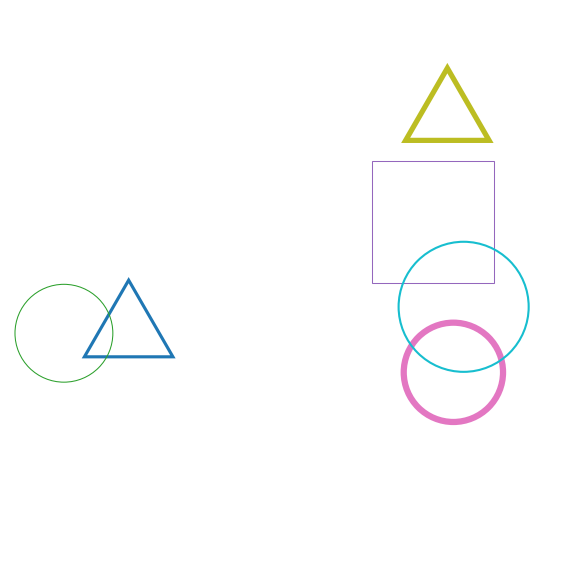[{"shape": "triangle", "thickness": 1.5, "radius": 0.44, "center": [0.223, 0.426]}, {"shape": "circle", "thickness": 0.5, "radius": 0.42, "center": [0.111, 0.422]}, {"shape": "square", "thickness": 0.5, "radius": 0.53, "center": [0.75, 0.615]}, {"shape": "circle", "thickness": 3, "radius": 0.43, "center": [0.785, 0.354]}, {"shape": "triangle", "thickness": 2.5, "radius": 0.42, "center": [0.775, 0.798]}, {"shape": "circle", "thickness": 1, "radius": 0.56, "center": [0.803, 0.468]}]